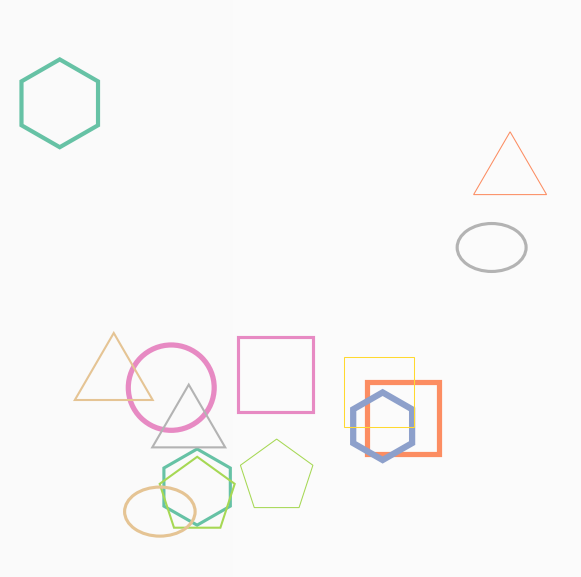[{"shape": "hexagon", "thickness": 2, "radius": 0.38, "center": [0.103, 0.82]}, {"shape": "hexagon", "thickness": 1.5, "radius": 0.33, "center": [0.339, 0.156]}, {"shape": "square", "thickness": 2.5, "radius": 0.31, "center": [0.693, 0.275]}, {"shape": "triangle", "thickness": 0.5, "radius": 0.36, "center": [0.878, 0.698]}, {"shape": "hexagon", "thickness": 3, "radius": 0.29, "center": [0.658, 0.261]}, {"shape": "circle", "thickness": 2.5, "radius": 0.37, "center": [0.295, 0.328]}, {"shape": "square", "thickness": 1.5, "radius": 0.32, "center": [0.474, 0.351]}, {"shape": "pentagon", "thickness": 1, "radius": 0.34, "center": [0.339, 0.14]}, {"shape": "pentagon", "thickness": 0.5, "radius": 0.33, "center": [0.476, 0.173]}, {"shape": "square", "thickness": 0.5, "radius": 0.3, "center": [0.652, 0.32]}, {"shape": "oval", "thickness": 1.5, "radius": 0.3, "center": [0.275, 0.113]}, {"shape": "triangle", "thickness": 1, "radius": 0.39, "center": [0.196, 0.345]}, {"shape": "oval", "thickness": 1.5, "radius": 0.3, "center": [0.846, 0.571]}, {"shape": "triangle", "thickness": 1, "radius": 0.36, "center": [0.325, 0.261]}]